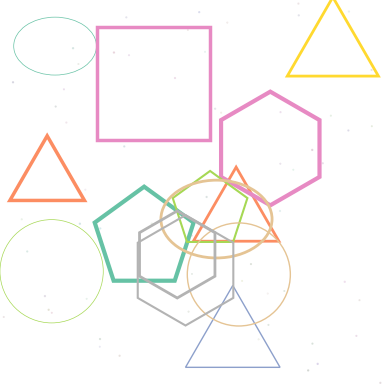[{"shape": "pentagon", "thickness": 3, "radius": 0.68, "center": [0.374, 0.38]}, {"shape": "oval", "thickness": 0.5, "radius": 0.54, "center": [0.143, 0.88]}, {"shape": "triangle", "thickness": 2, "radius": 0.64, "center": [0.613, 0.438]}, {"shape": "triangle", "thickness": 2.5, "radius": 0.56, "center": [0.123, 0.535]}, {"shape": "triangle", "thickness": 1, "radius": 0.71, "center": [0.605, 0.117]}, {"shape": "hexagon", "thickness": 3, "radius": 0.74, "center": [0.702, 0.614]}, {"shape": "square", "thickness": 2.5, "radius": 0.74, "center": [0.399, 0.783]}, {"shape": "circle", "thickness": 0.5, "radius": 0.67, "center": [0.134, 0.295]}, {"shape": "pentagon", "thickness": 1.5, "radius": 0.51, "center": [0.546, 0.454]}, {"shape": "triangle", "thickness": 2, "radius": 0.68, "center": [0.865, 0.871]}, {"shape": "oval", "thickness": 2, "radius": 0.72, "center": [0.562, 0.431]}, {"shape": "circle", "thickness": 1, "radius": 0.67, "center": [0.62, 0.287]}, {"shape": "hexagon", "thickness": 2, "radius": 0.57, "center": [0.46, 0.339]}, {"shape": "hexagon", "thickness": 1.5, "radius": 0.72, "center": [0.482, 0.298]}]